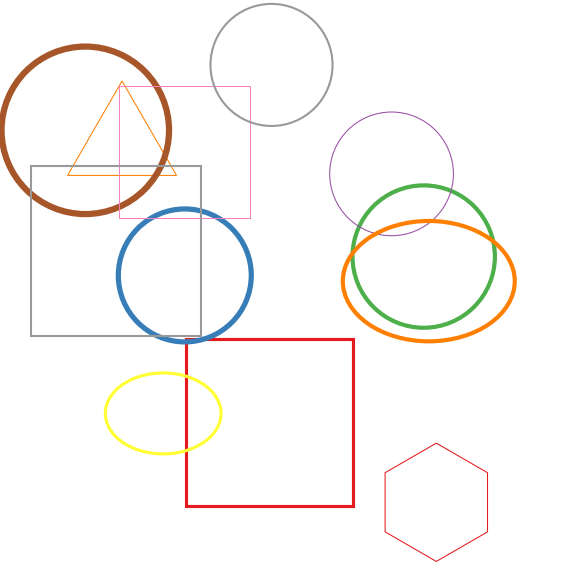[{"shape": "hexagon", "thickness": 0.5, "radius": 0.51, "center": [0.756, 0.129]}, {"shape": "square", "thickness": 1.5, "radius": 0.72, "center": [0.467, 0.267]}, {"shape": "circle", "thickness": 2.5, "radius": 0.58, "center": [0.32, 0.522]}, {"shape": "circle", "thickness": 2, "radius": 0.62, "center": [0.734, 0.555]}, {"shape": "circle", "thickness": 0.5, "radius": 0.54, "center": [0.678, 0.698]}, {"shape": "oval", "thickness": 2, "radius": 0.74, "center": [0.742, 0.512]}, {"shape": "triangle", "thickness": 0.5, "radius": 0.54, "center": [0.211, 0.75]}, {"shape": "oval", "thickness": 1.5, "radius": 0.5, "center": [0.283, 0.283]}, {"shape": "circle", "thickness": 3, "radius": 0.73, "center": [0.148, 0.773]}, {"shape": "square", "thickness": 0.5, "radius": 0.57, "center": [0.319, 0.736]}, {"shape": "circle", "thickness": 1, "radius": 0.53, "center": [0.47, 0.887]}, {"shape": "square", "thickness": 1, "radius": 0.73, "center": [0.201, 0.565]}]